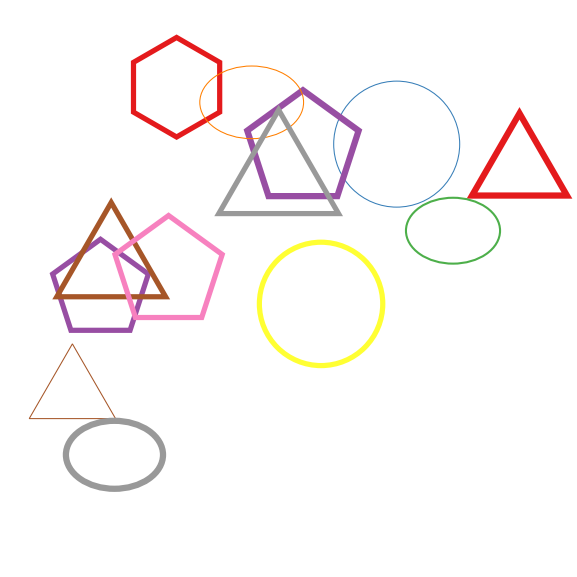[{"shape": "triangle", "thickness": 3, "radius": 0.47, "center": [0.9, 0.708]}, {"shape": "hexagon", "thickness": 2.5, "radius": 0.43, "center": [0.306, 0.848]}, {"shape": "circle", "thickness": 0.5, "radius": 0.55, "center": [0.687, 0.75]}, {"shape": "oval", "thickness": 1, "radius": 0.41, "center": [0.784, 0.6]}, {"shape": "pentagon", "thickness": 3, "radius": 0.51, "center": [0.525, 0.742]}, {"shape": "pentagon", "thickness": 2.5, "radius": 0.44, "center": [0.174, 0.498]}, {"shape": "oval", "thickness": 0.5, "radius": 0.45, "center": [0.436, 0.822]}, {"shape": "circle", "thickness": 2.5, "radius": 0.53, "center": [0.556, 0.473]}, {"shape": "triangle", "thickness": 2.5, "radius": 0.54, "center": [0.193, 0.54]}, {"shape": "triangle", "thickness": 0.5, "radius": 0.43, "center": [0.125, 0.317]}, {"shape": "pentagon", "thickness": 2.5, "radius": 0.49, "center": [0.292, 0.528]}, {"shape": "triangle", "thickness": 2.5, "radius": 0.6, "center": [0.483, 0.689]}, {"shape": "oval", "thickness": 3, "radius": 0.42, "center": [0.198, 0.212]}]